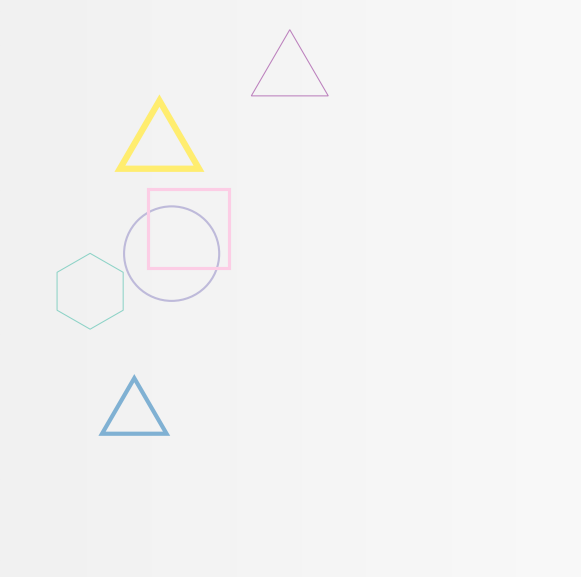[{"shape": "hexagon", "thickness": 0.5, "radius": 0.33, "center": [0.155, 0.495]}, {"shape": "circle", "thickness": 1, "radius": 0.41, "center": [0.295, 0.56]}, {"shape": "triangle", "thickness": 2, "radius": 0.32, "center": [0.231, 0.28]}, {"shape": "square", "thickness": 1.5, "radius": 0.35, "center": [0.324, 0.604]}, {"shape": "triangle", "thickness": 0.5, "radius": 0.38, "center": [0.499, 0.871]}, {"shape": "triangle", "thickness": 3, "radius": 0.39, "center": [0.274, 0.746]}]